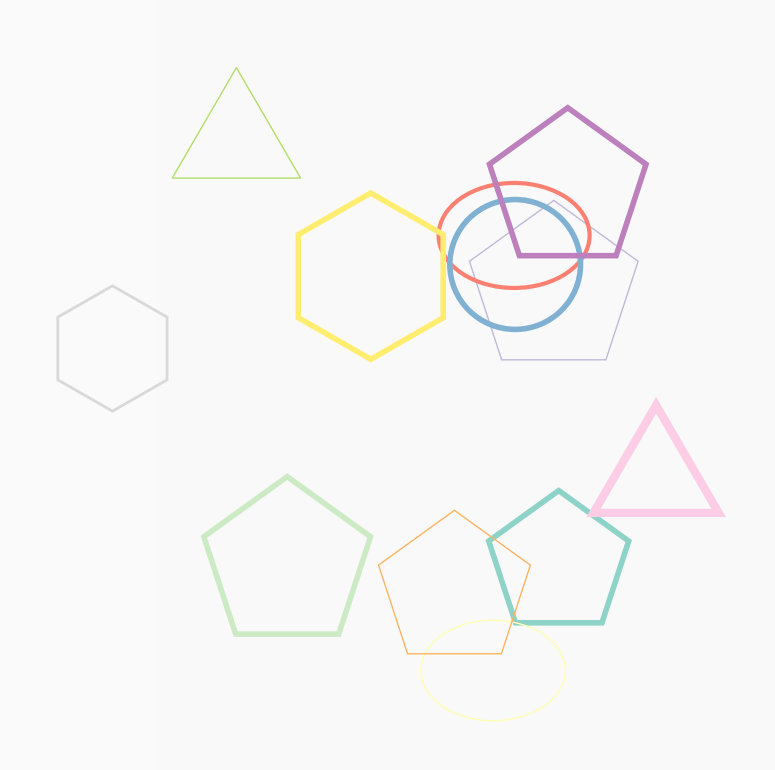[{"shape": "pentagon", "thickness": 2, "radius": 0.47, "center": [0.721, 0.268]}, {"shape": "oval", "thickness": 0.5, "radius": 0.47, "center": [0.636, 0.129]}, {"shape": "pentagon", "thickness": 0.5, "radius": 0.57, "center": [0.715, 0.625]}, {"shape": "oval", "thickness": 1.5, "radius": 0.49, "center": [0.663, 0.694]}, {"shape": "circle", "thickness": 2, "radius": 0.42, "center": [0.665, 0.657]}, {"shape": "pentagon", "thickness": 0.5, "radius": 0.52, "center": [0.586, 0.234]}, {"shape": "triangle", "thickness": 0.5, "radius": 0.48, "center": [0.305, 0.817]}, {"shape": "triangle", "thickness": 3, "radius": 0.47, "center": [0.847, 0.38]}, {"shape": "hexagon", "thickness": 1, "radius": 0.41, "center": [0.145, 0.547]}, {"shape": "pentagon", "thickness": 2, "radius": 0.53, "center": [0.733, 0.754]}, {"shape": "pentagon", "thickness": 2, "radius": 0.57, "center": [0.371, 0.268]}, {"shape": "hexagon", "thickness": 2, "radius": 0.54, "center": [0.478, 0.641]}]